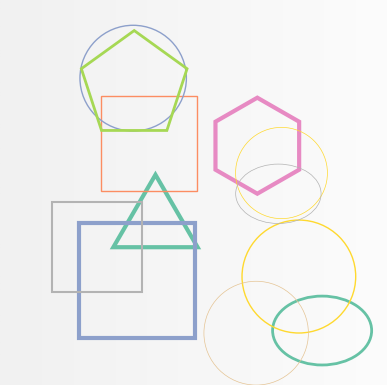[{"shape": "oval", "thickness": 2, "radius": 0.64, "center": [0.831, 0.141]}, {"shape": "triangle", "thickness": 3, "radius": 0.63, "center": [0.401, 0.421]}, {"shape": "square", "thickness": 1, "radius": 0.62, "center": [0.385, 0.627]}, {"shape": "square", "thickness": 3, "radius": 0.75, "center": [0.353, 0.271]}, {"shape": "circle", "thickness": 1, "radius": 0.69, "center": [0.344, 0.797]}, {"shape": "hexagon", "thickness": 3, "radius": 0.62, "center": [0.664, 0.622]}, {"shape": "pentagon", "thickness": 2, "radius": 0.72, "center": [0.346, 0.777]}, {"shape": "circle", "thickness": 0.5, "radius": 0.59, "center": [0.726, 0.551]}, {"shape": "circle", "thickness": 1, "radius": 0.73, "center": [0.771, 0.282]}, {"shape": "circle", "thickness": 0.5, "radius": 0.67, "center": [0.661, 0.135]}, {"shape": "oval", "thickness": 0.5, "radius": 0.55, "center": [0.718, 0.497]}, {"shape": "square", "thickness": 1.5, "radius": 0.58, "center": [0.25, 0.358]}]